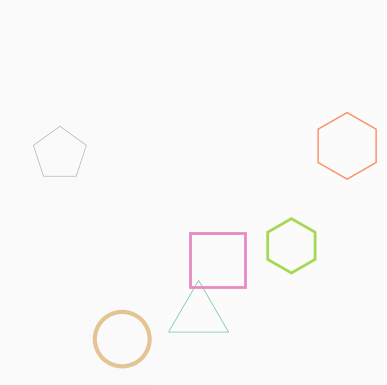[{"shape": "triangle", "thickness": 0.5, "radius": 0.45, "center": [0.512, 0.182]}, {"shape": "hexagon", "thickness": 1, "radius": 0.43, "center": [0.896, 0.621]}, {"shape": "square", "thickness": 2, "radius": 0.36, "center": [0.562, 0.325]}, {"shape": "hexagon", "thickness": 2, "radius": 0.35, "center": [0.752, 0.362]}, {"shape": "circle", "thickness": 3, "radius": 0.35, "center": [0.315, 0.119]}, {"shape": "pentagon", "thickness": 0.5, "radius": 0.36, "center": [0.155, 0.6]}]